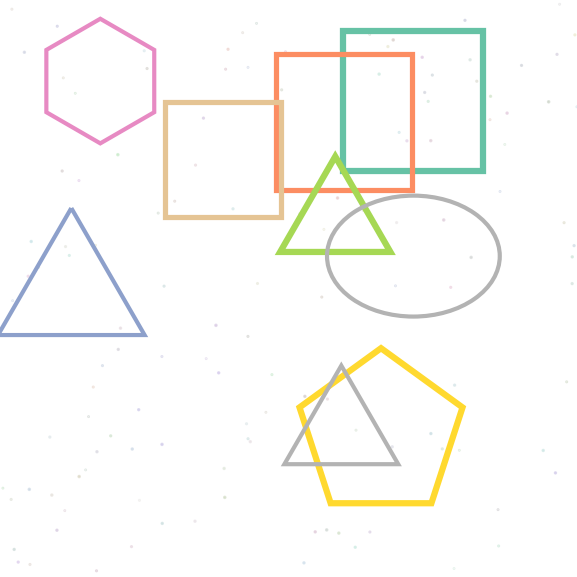[{"shape": "square", "thickness": 3, "radius": 0.6, "center": [0.715, 0.824]}, {"shape": "square", "thickness": 2.5, "radius": 0.59, "center": [0.596, 0.788]}, {"shape": "triangle", "thickness": 2, "radius": 0.73, "center": [0.123, 0.492]}, {"shape": "hexagon", "thickness": 2, "radius": 0.54, "center": [0.174, 0.859]}, {"shape": "triangle", "thickness": 3, "radius": 0.55, "center": [0.581, 0.618]}, {"shape": "pentagon", "thickness": 3, "radius": 0.74, "center": [0.66, 0.248]}, {"shape": "square", "thickness": 2.5, "radius": 0.5, "center": [0.387, 0.723]}, {"shape": "triangle", "thickness": 2, "radius": 0.57, "center": [0.591, 0.252]}, {"shape": "oval", "thickness": 2, "radius": 0.75, "center": [0.716, 0.556]}]